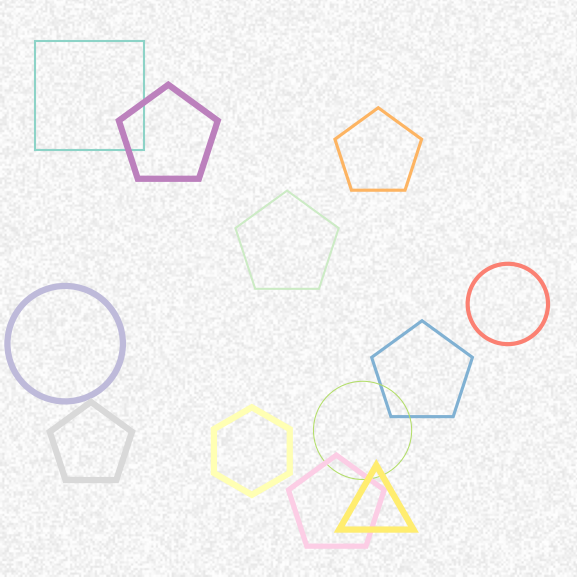[{"shape": "square", "thickness": 1, "radius": 0.47, "center": [0.155, 0.833]}, {"shape": "hexagon", "thickness": 3, "radius": 0.38, "center": [0.436, 0.218]}, {"shape": "circle", "thickness": 3, "radius": 0.5, "center": [0.113, 0.404]}, {"shape": "circle", "thickness": 2, "radius": 0.35, "center": [0.879, 0.473]}, {"shape": "pentagon", "thickness": 1.5, "radius": 0.46, "center": [0.731, 0.352]}, {"shape": "pentagon", "thickness": 1.5, "radius": 0.39, "center": [0.655, 0.734]}, {"shape": "circle", "thickness": 0.5, "radius": 0.43, "center": [0.628, 0.254]}, {"shape": "pentagon", "thickness": 2.5, "radius": 0.44, "center": [0.582, 0.124]}, {"shape": "pentagon", "thickness": 3, "radius": 0.37, "center": [0.157, 0.228]}, {"shape": "pentagon", "thickness": 3, "radius": 0.45, "center": [0.291, 0.762]}, {"shape": "pentagon", "thickness": 1, "radius": 0.47, "center": [0.497, 0.575]}, {"shape": "triangle", "thickness": 3, "radius": 0.37, "center": [0.652, 0.119]}]